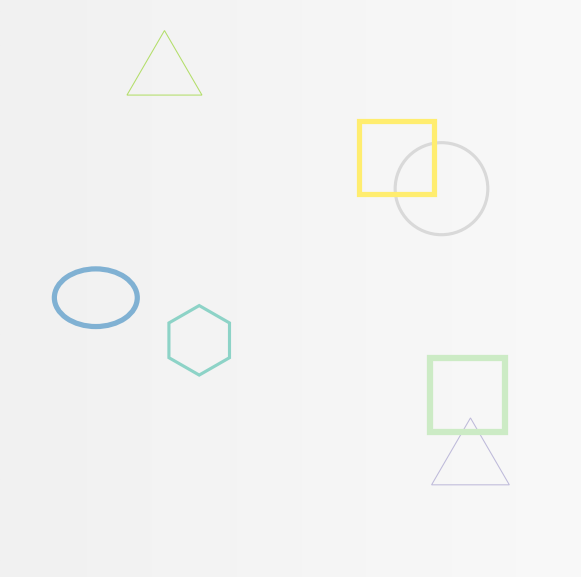[{"shape": "hexagon", "thickness": 1.5, "radius": 0.3, "center": [0.343, 0.41]}, {"shape": "triangle", "thickness": 0.5, "radius": 0.39, "center": [0.809, 0.198]}, {"shape": "oval", "thickness": 2.5, "radius": 0.36, "center": [0.165, 0.484]}, {"shape": "triangle", "thickness": 0.5, "radius": 0.37, "center": [0.283, 0.872]}, {"shape": "circle", "thickness": 1.5, "radius": 0.4, "center": [0.76, 0.672]}, {"shape": "square", "thickness": 3, "radius": 0.32, "center": [0.804, 0.316]}, {"shape": "square", "thickness": 2.5, "radius": 0.32, "center": [0.682, 0.726]}]